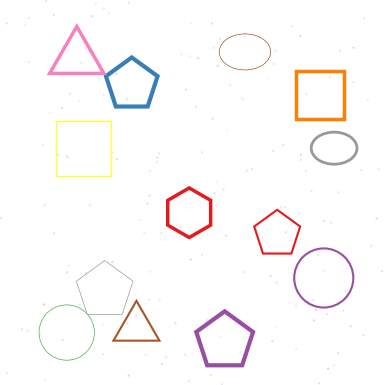[{"shape": "hexagon", "thickness": 2.5, "radius": 0.32, "center": [0.491, 0.447]}, {"shape": "pentagon", "thickness": 1.5, "radius": 0.31, "center": [0.72, 0.392]}, {"shape": "pentagon", "thickness": 3, "radius": 0.35, "center": [0.342, 0.78]}, {"shape": "circle", "thickness": 0.5, "radius": 0.36, "center": [0.173, 0.136]}, {"shape": "circle", "thickness": 1.5, "radius": 0.38, "center": [0.841, 0.278]}, {"shape": "pentagon", "thickness": 3, "radius": 0.39, "center": [0.584, 0.114]}, {"shape": "square", "thickness": 2.5, "radius": 0.31, "center": [0.832, 0.753]}, {"shape": "square", "thickness": 1, "radius": 0.36, "center": [0.217, 0.615]}, {"shape": "oval", "thickness": 0.5, "radius": 0.33, "center": [0.636, 0.865]}, {"shape": "triangle", "thickness": 1.5, "radius": 0.34, "center": [0.354, 0.15]}, {"shape": "triangle", "thickness": 2.5, "radius": 0.41, "center": [0.199, 0.85]}, {"shape": "pentagon", "thickness": 0.5, "radius": 0.39, "center": [0.272, 0.246]}, {"shape": "oval", "thickness": 2, "radius": 0.3, "center": [0.868, 0.615]}]